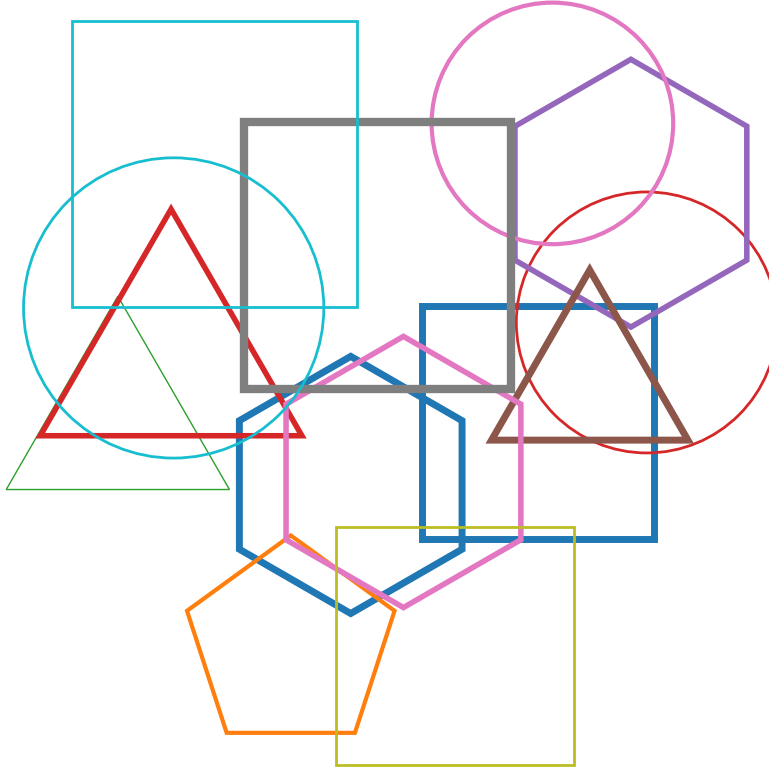[{"shape": "hexagon", "thickness": 2.5, "radius": 0.83, "center": [0.455, 0.37]}, {"shape": "square", "thickness": 2.5, "radius": 0.75, "center": [0.699, 0.451]}, {"shape": "pentagon", "thickness": 1.5, "radius": 0.71, "center": [0.378, 0.163]}, {"shape": "triangle", "thickness": 0.5, "radius": 0.84, "center": [0.153, 0.448]}, {"shape": "circle", "thickness": 1, "radius": 0.85, "center": [0.84, 0.581]}, {"shape": "triangle", "thickness": 2, "radius": 0.98, "center": [0.222, 0.532]}, {"shape": "hexagon", "thickness": 2, "radius": 0.87, "center": [0.819, 0.749]}, {"shape": "triangle", "thickness": 2.5, "radius": 0.74, "center": [0.766, 0.502]}, {"shape": "circle", "thickness": 1.5, "radius": 0.78, "center": [0.717, 0.84]}, {"shape": "hexagon", "thickness": 2, "radius": 0.88, "center": [0.524, 0.387]}, {"shape": "square", "thickness": 3, "radius": 0.87, "center": [0.49, 0.669]}, {"shape": "square", "thickness": 1, "radius": 0.77, "center": [0.591, 0.161]}, {"shape": "circle", "thickness": 1, "radius": 0.97, "center": [0.226, 0.6]}, {"shape": "square", "thickness": 1, "radius": 0.93, "center": [0.279, 0.787]}]